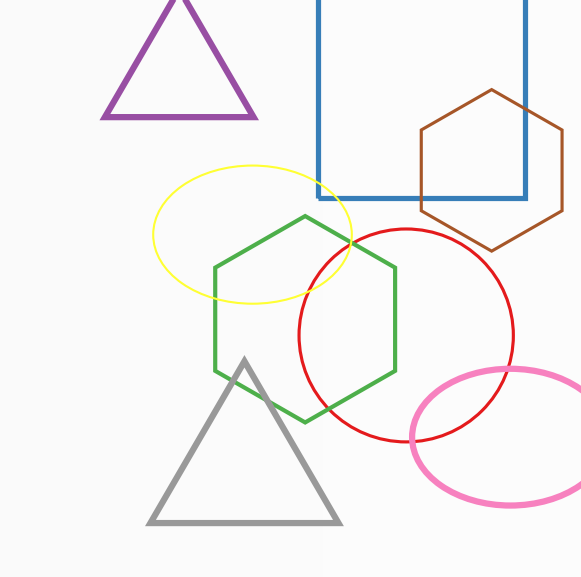[{"shape": "circle", "thickness": 1.5, "radius": 0.92, "center": [0.699, 0.418]}, {"shape": "square", "thickness": 2.5, "radius": 0.89, "center": [0.725, 0.833]}, {"shape": "hexagon", "thickness": 2, "radius": 0.89, "center": [0.525, 0.446]}, {"shape": "triangle", "thickness": 3, "radius": 0.74, "center": [0.308, 0.87]}, {"shape": "oval", "thickness": 1, "radius": 0.85, "center": [0.434, 0.593]}, {"shape": "hexagon", "thickness": 1.5, "radius": 0.7, "center": [0.846, 0.704]}, {"shape": "oval", "thickness": 3, "radius": 0.85, "center": [0.878, 0.242]}, {"shape": "triangle", "thickness": 3, "radius": 0.93, "center": [0.421, 0.187]}]